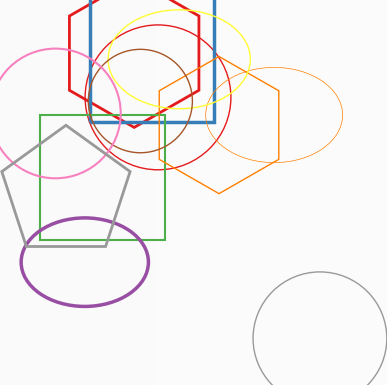[{"shape": "hexagon", "thickness": 2, "radius": 0.96, "center": [0.346, 0.862]}, {"shape": "circle", "thickness": 1, "radius": 0.94, "center": [0.408, 0.747]}, {"shape": "square", "thickness": 2.5, "radius": 0.8, "center": [0.392, 0.844]}, {"shape": "square", "thickness": 1.5, "radius": 0.81, "center": [0.265, 0.54]}, {"shape": "oval", "thickness": 2.5, "radius": 0.82, "center": [0.219, 0.319]}, {"shape": "oval", "thickness": 0.5, "radius": 0.88, "center": [0.707, 0.701]}, {"shape": "hexagon", "thickness": 1, "radius": 0.89, "center": [0.565, 0.675]}, {"shape": "oval", "thickness": 1, "radius": 0.92, "center": [0.462, 0.846]}, {"shape": "circle", "thickness": 1, "radius": 0.67, "center": [0.362, 0.738]}, {"shape": "circle", "thickness": 1.5, "radius": 0.84, "center": [0.143, 0.705]}, {"shape": "circle", "thickness": 1, "radius": 0.86, "center": [0.826, 0.121]}, {"shape": "pentagon", "thickness": 2, "radius": 0.87, "center": [0.17, 0.501]}]